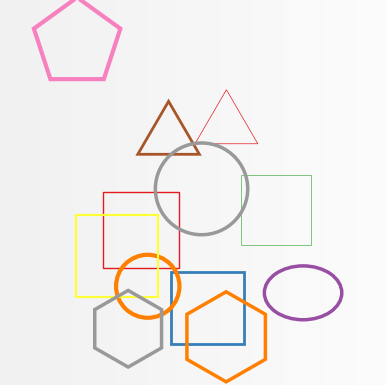[{"shape": "triangle", "thickness": 0.5, "radius": 0.47, "center": [0.584, 0.673]}, {"shape": "square", "thickness": 1, "radius": 0.49, "center": [0.364, 0.404]}, {"shape": "square", "thickness": 2, "radius": 0.47, "center": [0.534, 0.2]}, {"shape": "square", "thickness": 0.5, "radius": 0.45, "center": [0.712, 0.454]}, {"shape": "oval", "thickness": 2.5, "radius": 0.5, "center": [0.782, 0.239]}, {"shape": "hexagon", "thickness": 2.5, "radius": 0.58, "center": [0.584, 0.125]}, {"shape": "circle", "thickness": 3, "radius": 0.41, "center": [0.381, 0.256]}, {"shape": "square", "thickness": 1.5, "radius": 0.53, "center": [0.303, 0.334]}, {"shape": "triangle", "thickness": 2, "radius": 0.46, "center": [0.435, 0.645]}, {"shape": "pentagon", "thickness": 3, "radius": 0.59, "center": [0.199, 0.889]}, {"shape": "circle", "thickness": 2.5, "radius": 0.6, "center": [0.52, 0.509]}, {"shape": "hexagon", "thickness": 2.5, "radius": 0.5, "center": [0.331, 0.146]}]